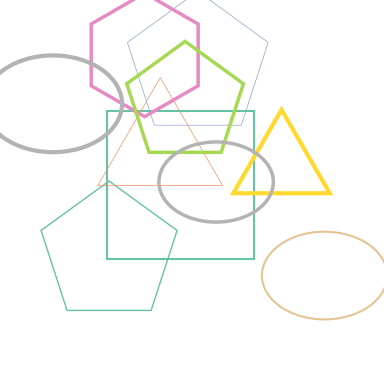[{"shape": "pentagon", "thickness": 1, "radius": 0.93, "center": [0.283, 0.344]}, {"shape": "square", "thickness": 1.5, "radius": 0.96, "center": [0.469, 0.52]}, {"shape": "triangle", "thickness": 0.5, "radius": 0.93, "center": [0.416, 0.612]}, {"shape": "pentagon", "thickness": 0.5, "radius": 0.96, "center": [0.514, 0.83]}, {"shape": "hexagon", "thickness": 2.5, "radius": 0.8, "center": [0.376, 0.857]}, {"shape": "pentagon", "thickness": 2.5, "radius": 0.8, "center": [0.481, 0.733]}, {"shape": "triangle", "thickness": 3, "radius": 0.72, "center": [0.731, 0.57]}, {"shape": "oval", "thickness": 1.5, "radius": 0.81, "center": [0.843, 0.284]}, {"shape": "oval", "thickness": 3, "radius": 0.9, "center": [0.137, 0.73]}, {"shape": "oval", "thickness": 2.5, "radius": 0.74, "center": [0.561, 0.527]}]